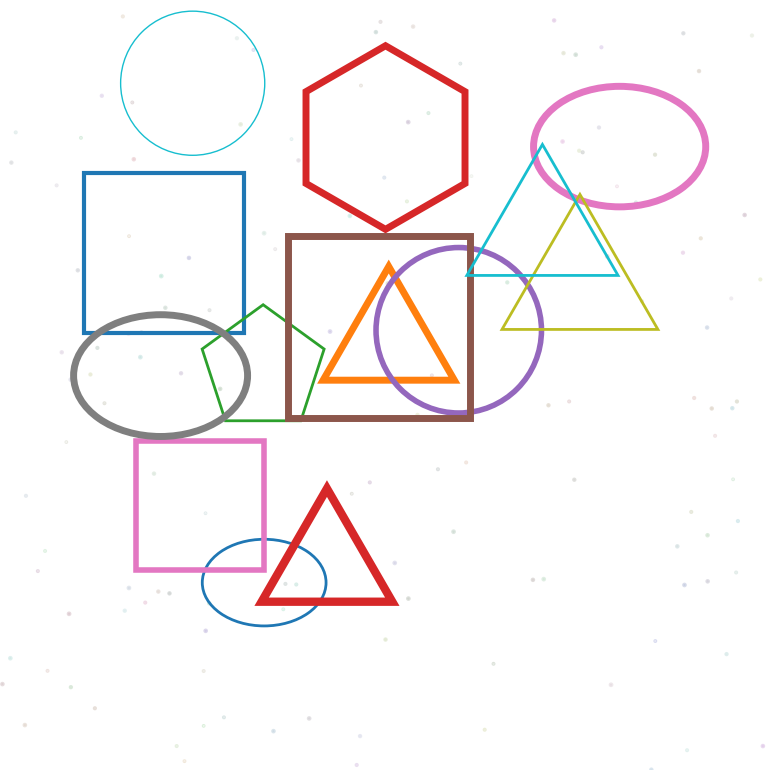[{"shape": "square", "thickness": 1.5, "radius": 0.52, "center": [0.213, 0.671]}, {"shape": "oval", "thickness": 1, "radius": 0.4, "center": [0.343, 0.243]}, {"shape": "triangle", "thickness": 2.5, "radius": 0.49, "center": [0.505, 0.555]}, {"shape": "pentagon", "thickness": 1, "radius": 0.42, "center": [0.342, 0.521]}, {"shape": "hexagon", "thickness": 2.5, "radius": 0.6, "center": [0.501, 0.821]}, {"shape": "triangle", "thickness": 3, "radius": 0.49, "center": [0.425, 0.268]}, {"shape": "circle", "thickness": 2, "radius": 0.54, "center": [0.596, 0.571]}, {"shape": "square", "thickness": 2.5, "radius": 0.59, "center": [0.493, 0.575]}, {"shape": "oval", "thickness": 2.5, "radius": 0.56, "center": [0.805, 0.81]}, {"shape": "square", "thickness": 2, "radius": 0.42, "center": [0.26, 0.343]}, {"shape": "oval", "thickness": 2.5, "radius": 0.56, "center": [0.209, 0.512]}, {"shape": "triangle", "thickness": 1, "radius": 0.58, "center": [0.753, 0.631]}, {"shape": "circle", "thickness": 0.5, "radius": 0.47, "center": [0.25, 0.892]}, {"shape": "triangle", "thickness": 1, "radius": 0.57, "center": [0.704, 0.699]}]